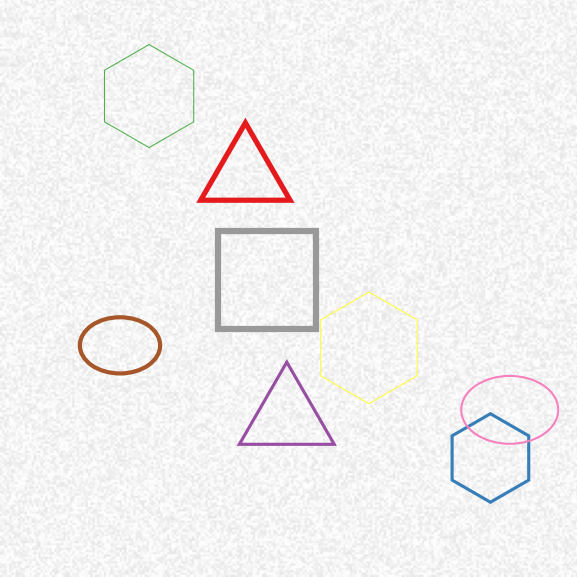[{"shape": "triangle", "thickness": 2.5, "radius": 0.45, "center": [0.425, 0.697]}, {"shape": "hexagon", "thickness": 1.5, "radius": 0.38, "center": [0.849, 0.206]}, {"shape": "hexagon", "thickness": 0.5, "radius": 0.45, "center": [0.258, 0.833]}, {"shape": "triangle", "thickness": 1.5, "radius": 0.47, "center": [0.497, 0.277]}, {"shape": "hexagon", "thickness": 0.5, "radius": 0.48, "center": [0.639, 0.397]}, {"shape": "oval", "thickness": 2, "radius": 0.35, "center": [0.208, 0.401]}, {"shape": "oval", "thickness": 1, "radius": 0.42, "center": [0.883, 0.289]}, {"shape": "square", "thickness": 3, "radius": 0.43, "center": [0.463, 0.515]}]